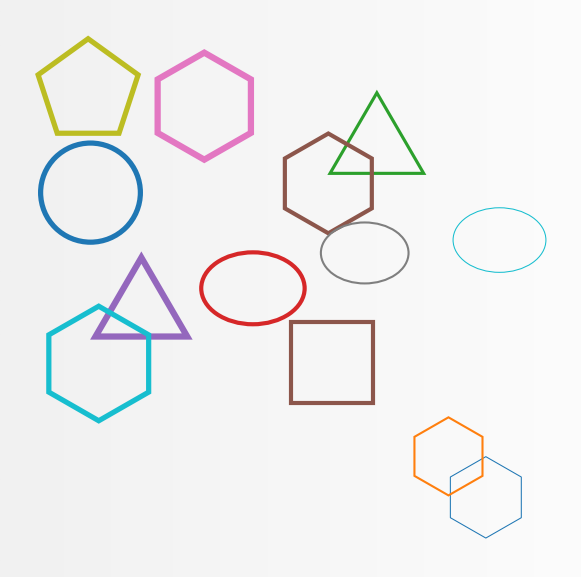[{"shape": "circle", "thickness": 2.5, "radius": 0.43, "center": [0.156, 0.666]}, {"shape": "hexagon", "thickness": 0.5, "radius": 0.35, "center": [0.836, 0.138]}, {"shape": "hexagon", "thickness": 1, "radius": 0.34, "center": [0.772, 0.209]}, {"shape": "triangle", "thickness": 1.5, "radius": 0.46, "center": [0.648, 0.745]}, {"shape": "oval", "thickness": 2, "radius": 0.44, "center": [0.435, 0.5]}, {"shape": "triangle", "thickness": 3, "radius": 0.46, "center": [0.243, 0.462]}, {"shape": "hexagon", "thickness": 2, "radius": 0.43, "center": [0.565, 0.682]}, {"shape": "square", "thickness": 2, "radius": 0.35, "center": [0.571, 0.372]}, {"shape": "hexagon", "thickness": 3, "radius": 0.46, "center": [0.351, 0.815]}, {"shape": "oval", "thickness": 1, "radius": 0.38, "center": [0.627, 0.561]}, {"shape": "pentagon", "thickness": 2.5, "radius": 0.45, "center": [0.152, 0.842]}, {"shape": "oval", "thickness": 0.5, "radius": 0.4, "center": [0.859, 0.583]}, {"shape": "hexagon", "thickness": 2.5, "radius": 0.5, "center": [0.17, 0.37]}]